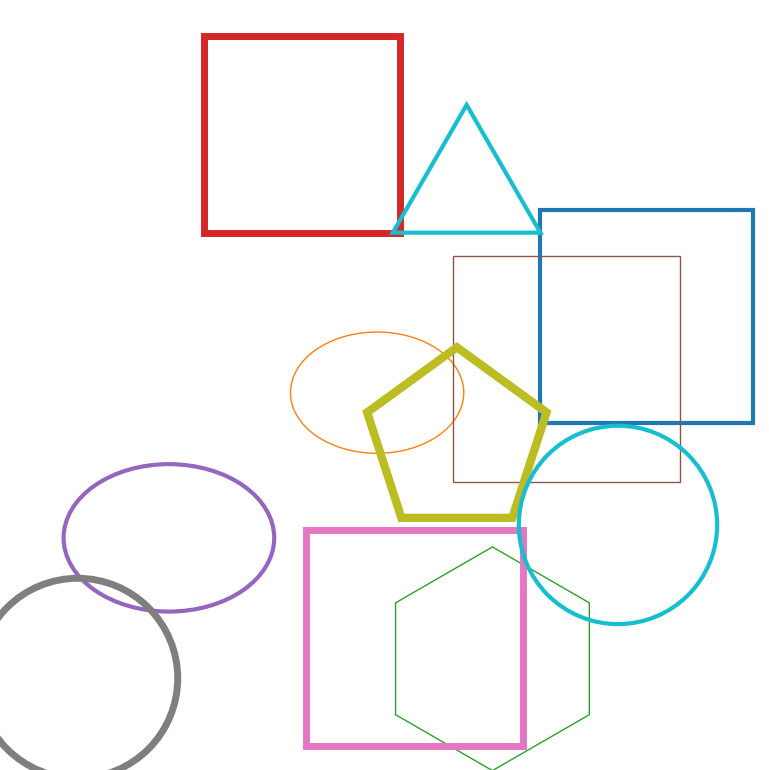[{"shape": "square", "thickness": 1.5, "radius": 0.69, "center": [0.84, 0.589]}, {"shape": "oval", "thickness": 0.5, "radius": 0.56, "center": [0.49, 0.49]}, {"shape": "hexagon", "thickness": 0.5, "radius": 0.73, "center": [0.64, 0.144]}, {"shape": "square", "thickness": 2.5, "radius": 0.64, "center": [0.392, 0.825]}, {"shape": "oval", "thickness": 1.5, "radius": 0.68, "center": [0.219, 0.301]}, {"shape": "square", "thickness": 0.5, "radius": 0.74, "center": [0.736, 0.521]}, {"shape": "square", "thickness": 2.5, "radius": 0.7, "center": [0.539, 0.172]}, {"shape": "circle", "thickness": 2.5, "radius": 0.65, "center": [0.101, 0.119]}, {"shape": "pentagon", "thickness": 3, "radius": 0.61, "center": [0.593, 0.427]}, {"shape": "triangle", "thickness": 1.5, "radius": 0.55, "center": [0.606, 0.753]}, {"shape": "circle", "thickness": 1.5, "radius": 0.64, "center": [0.803, 0.318]}]